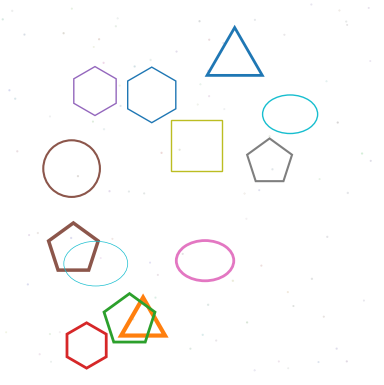[{"shape": "hexagon", "thickness": 1, "radius": 0.36, "center": [0.394, 0.753]}, {"shape": "triangle", "thickness": 2, "radius": 0.41, "center": [0.61, 0.846]}, {"shape": "triangle", "thickness": 3, "radius": 0.33, "center": [0.372, 0.161]}, {"shape": "pentagon", "thickness": 2, "radius": 0.35, "center": [0.336, 0.168]}, {"shape": "hexagon", "thickness": 2, "radius": 0.29, "center": [0.225, 0.103]}, {"shape": "hexagon", "thickness": 1, "radius": 0.32, "center": [0.247, 0.764]}, {"shape": "pentagon", "thickness": 2.5, "radius": 0.34, "center": [0.191, 0.353]}, {"shape": "circle", "thickness": 1.5, "radius": 0.37, "center": [0.186, 0.562]}, {"shape": "oval", "thickness": 2, "radius": 0.37, "center": [0.533, 0.323]}, {"shape": "pentagon", "thickness": 1.5, "radius": 0.31, "center": [0.7, 0.579]}, {"shape": "square", "thickness": 1, "radius": 0.33, "center": [0.51, 0.621]}, {"shape": "oval", "thickness": 0.5, "radius": 0.41, "center": [0.249, 0.315]}, {"shape": "oval", "thickness": 1, "radius": 0.36, "center": [0.754, 0.703]}]